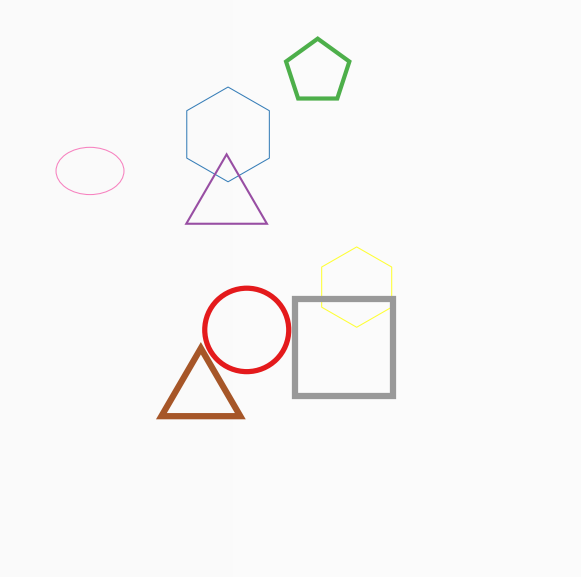[{"shape": "circle", "thickness": 2.5, "radius": 0.36, "center": [0.425, 0.428]}, {"shape": "hexagon", "thickness": 0.5, "radius": 0.41, "center": [0.392, 0.766]}, {"shape": "pentagon", "thickness": 2, "radius": 0.29, "center": [0.547, 0.875]}, {"shape": "triangle", "thickness": 1, "radius": 0.4, "center": [0.39, 0.652]}, {"shape": "hexagon", "thickness": 0.5, "radius": 0.35, "center": [0.614, 0.502]}, {"shape": "triangle", "thickness": 3, "radius": 0.39, "center": [0.346, 0.318]}, {"shape": "oval", "thickness": 0.5, "radius": 0.29, "center": [0.155, 0.703]}, {"shape": "square", "thickness": 3, "radius": 0.42, "center": [0.592, 0.397]}]